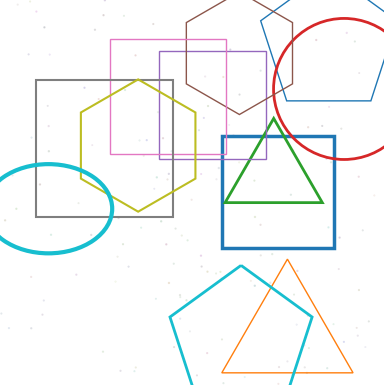[{"shape": "pentagon", "thickness": 1, "radius": 0.93, "center": [0.854, 0.888]}, {"shape": "square", "thickness": 2.5, "radius": 0.73, "center": [0.723, 0.501]}, {"shape": "triangle", "thickness": 1, "radius": 0.98, "center": [0.747, 0.13]}, {"shape": "triangle", "thickness": 2, "radius": 0.73, "center": [0.711, 0.547]}, {"shape": "circle", "thickness": 2, "radius": 0.92, "center": [0.894, 0.769]}, {"shape": "square", "thickness": 1, "radius": 0.7, "center": [0.552, 0.727]}, {"shape": "hexagon", "thickness": 1, "radius": 0.8, "center": [0.622, 0.862]}, {"shape": "square", "thickness": 1, "radius": 0.75, "center": [0.437, 0.749]}, {"shape": "square", "thickness": 1.5, "radius": 0.89, "center": [0.271, 0.614]}, {"shape": "hexagon", "thickness": 1.5, "radius": 0.86, "center": [0.359, 0.622]}, {"shape": "pentagon", "thickness": 2, "radius": 0.97, "center": [0.626, 0.117]}, {"shape": "oval", "thickness": 3, "radius": 0.83, "center": [0.126, 0.458]}]